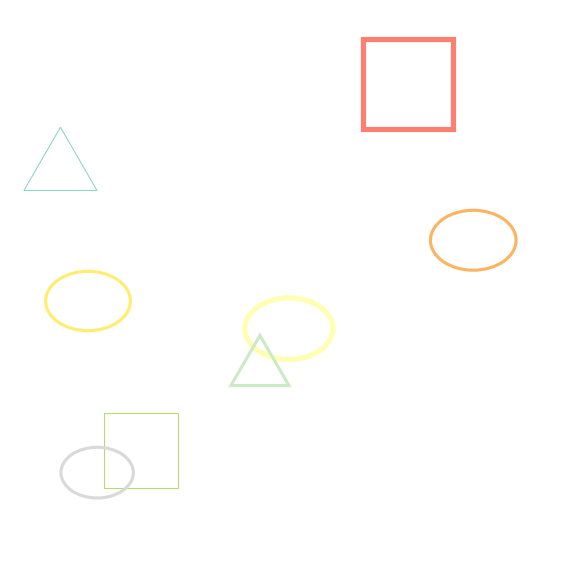[{"shape": "triangle", "thickness": 0.5, "radius": 0.37, "center": [0.105, 0.706]}, {"shape": "oval", "thickness": 2.5, "radius": 0.38, "center": [0.5, 0.43]}, {"shape": "square", "thickness": 2.5, "radius": 0.39, "center": [0.707, 0.854]}, {"shape": "oval", "thickness": 1.5, "radius": 0.37, "center": [0.82, 0.583]}, {"shape": "square", "thickness": 0.5, "radius": 0.32, "center": [0.244, 0.219]}, {"shape": "oval", "thickness": 1.5, "radius": 0.31, "center": [0.168, 0.181]}, {"shape": "triangle", "thickness": 1.5, "radius": 0.29, "center": [0.45, 0.36]}, {"shape": "oval", "thickness": 1.5, "radius": 0.37, "center": [0.152, 0.478]}]